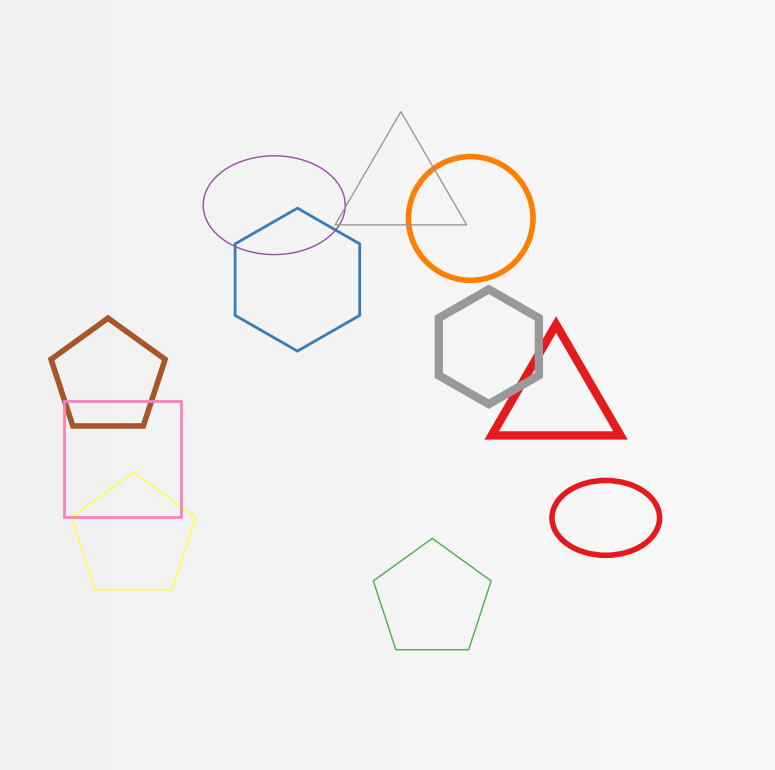[{"shape": "oval", "thickness": 2, "radius": 0.35, "center": [0.782, 0.327]}, {"shape": "triangle", "thickness": 3, "radius": 0.48, "center": [0.718, 0.483]}, {"shape": "hexagon", "thickness": 1, "radius": 0.46, "center": [0.384, 0.637]}, {"shape": "pentagon", "thickness": 0.5, "radius": 0.4, "center": [0.558, 0.221]}, {"shape": "oval", "thickness": 0.5, "radius": 0.46, "center": [0.354, 0.734]}, {"shape": "circle", "thickness": 2, "radius": 0.4, "center": [0.607, 0.716]}, {"shape": "pentagon", "thickness": 0.5, "radius": 0.42, "center": [0.172, 0.302]}, {"shape": "pentagon", "thickness": 2, "radius": 0.39, "center": [0.139, 0.509]}, {"shape": "square", "thickness": 1, "radius": 0.38, "center": [0.158, 0.404]}, {"shape": "triangle", "thickness": 0.5, "radius": 0.49, "center": [0.517, 0.757]}, {"shape": "hexagon", "thickness": 3, "radius": 0.37, "center": [0.631, 0.55]}]